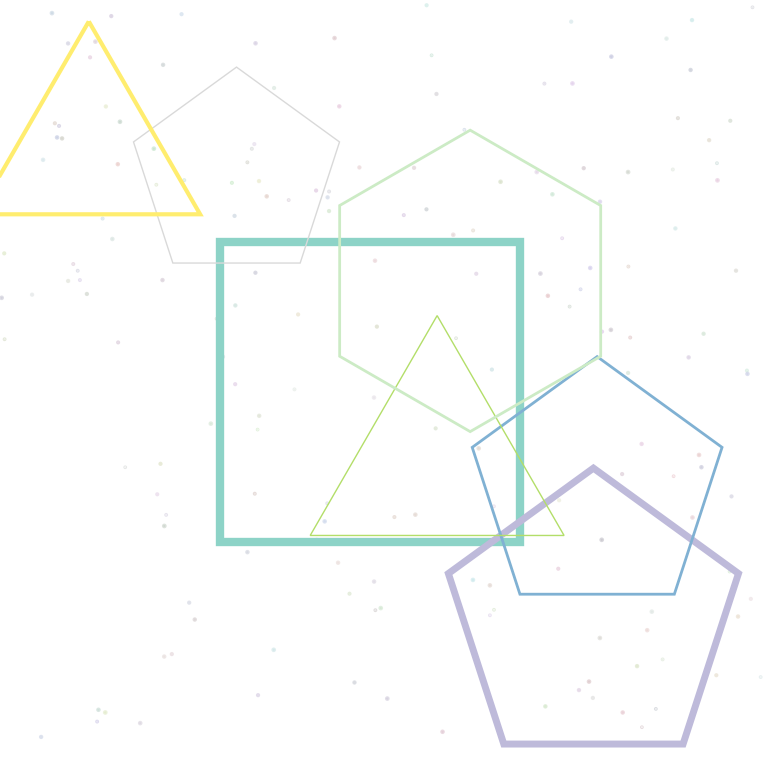[{"shape": "square", "thickness": 3, "radius": 0.97, "center": [0.48, 0.492]}, {"shape": "pentagon", "thickness": 2.5, "radius": 0.99, "center": [0.771, 0.194]}, {"shape": "pentagon", "thickness": 1, "radius": 0.85, "center": [0.775, 0.366]}, {"shape": "triangle", "thickness": 0.5, "radius": 0.95, "center": [0.568, 0.4]}, {"shape": "pentagon", "thickness": 0.5, "radius": 0.7, "center": [0.307, 0.772]}, {"shape": "hexagon", "thickness": 1, "radius": 0.98, "center": [0.611, 0.635]}, {"shape": "triangle", "thickness": 1.5, "radius": 0.83, "center": [0.115, 0.805]}]